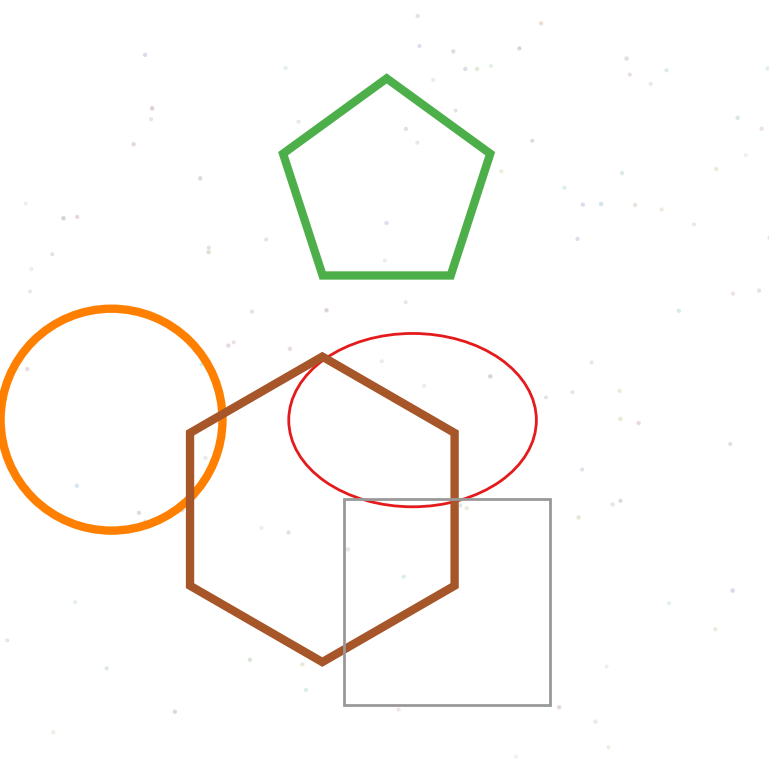[{"shape": "oval", "thickness": 1, "radius": 0.8, "center": [0.536, 0.454]}, {"shape": "pentagon", "thickness": 3, "radius": 0.71, "center": [0.502, 0.757]}, {"shape": "circle", "thickness": 3, "radius": 0.72, "center": [0.145, 0.455]}, {"shape": "hexagon", "thickness": 3, "radius": 0.99, "center": [0.419, 0.339]}, {"shape": "square", "thickness": 1, "radius": 0.67, "center": [0.581, 0.218]}]